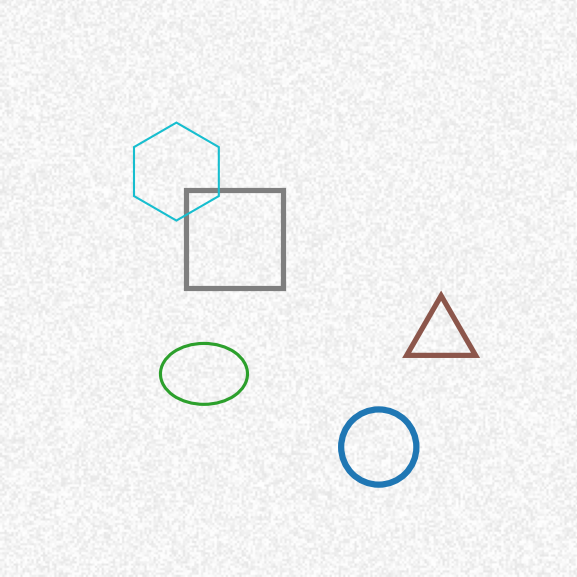[{"shape": "circle", "thickness": 3, "radius": 0.33, "center": [0.656, 0.225]}, {"shape": "oval", "thickness": 1.5, "radius": 0.38, "center": [0.353, 0.352]}, {"shape": "triangle", "thickness": 2.5, "radius": 0.34, "center": [0.764, 0.418]}, {"shape": "square", "thickness": 2.5, "radius": 0.42, "center": [0.406, 0.585]}, {"shape": "hexagon", "thickness": 1, "radius": 0.42, "center": [0.305, 0.702]}]